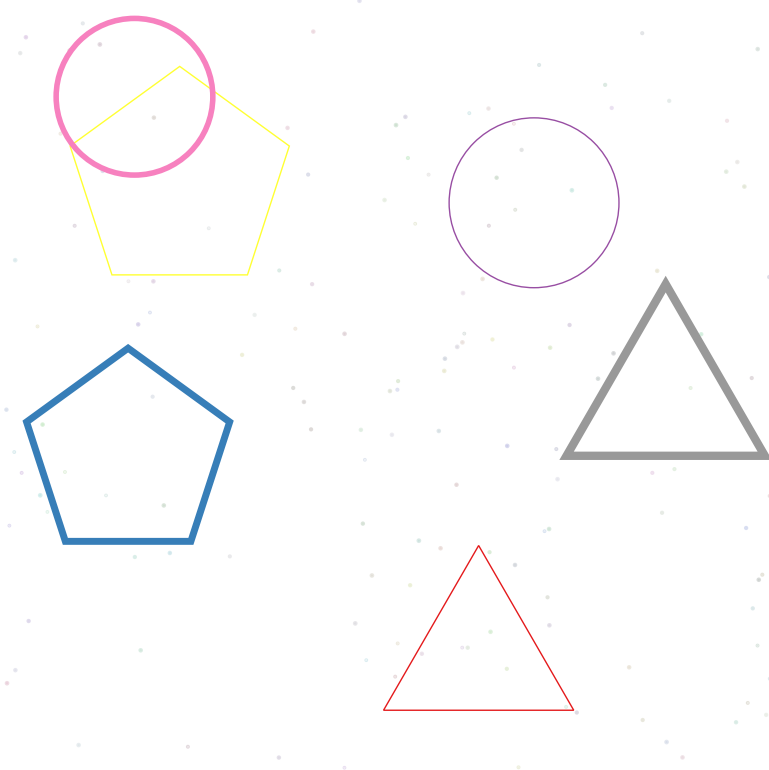[{"shape": "triangle", "thickness": 0.5, "radius": 0.71, "center": [0.622, 0.149]}, {"shape": "pentagon", "thickness": 2.5, "radius": 0.69, "center": [0.166, 0.409]}, {"shape": "circle", "thickness": 0.5, "radius": 0.55, "center": [0.694, 0.737]}, {"shape": "pentagon", "thickness": 0.5, "radius": 0.75, "center": [0.233, 0.764]}, {"shape": "circle", "thickness": 2, "radius": 0.51, "center": [0.175, 0.874]}, {"shape": "triangle", "thickness": 3, "radius": 0.74, "center": [0.865, 0.482]}]